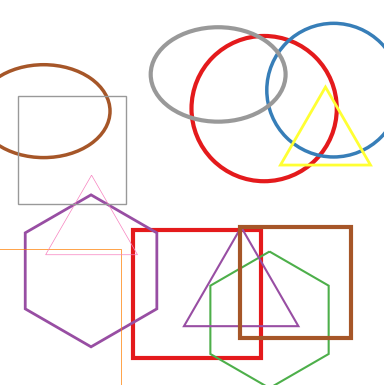[{"shape": "square", "thickness": 3, "radius": 0.83, "center": [0.511, 0.236]}, {"shape": "circle", "thickness": 3, "radius": 0.94, "center": [0.686, 0.718]}, {"shape": "circle", "thickness": 2.5, "radius": 0.87, "center": [0.867, 0.766]}, {"shape": "hexagon", "thickness": 1.5, "radius": 0.89, "center": [0.7, 0.169]}, {"shape": "triangle", "thickness": 1.5, "radius": 0.86, "center": [0.626, 0.239]}, {"shape": "hexagon", "thickness": 2, "radius": 0.99, "center": [0.236, 0.297]}, {"shape": "square", "thickness": 0.5, "radius": 0.94, "center": [0.126, 0.165]}, {"shape": "triangle", "thickness": 2, "radius": 0.68, "center": [0.845, 0.639]}, {"shape": "square", "thickness": 3, "radius": 0.72, "center": [0.768, 0.265]}, {"shape": "oval", "thickness": 2.5, "radius": 0.86, "center": [0.113, 0.711]}, {"shape": "triangle", "thickness": 0.5, "radius": 0.69, "center": [0.238, 0.407]}, {"shape": "square", "thickness": 1, "radius": 0.7, "center": [0.187, 0.611]}, {"shape": "oval", "thickness": 3, "radius": 0.88, "center": [0.567, 0.807]}]